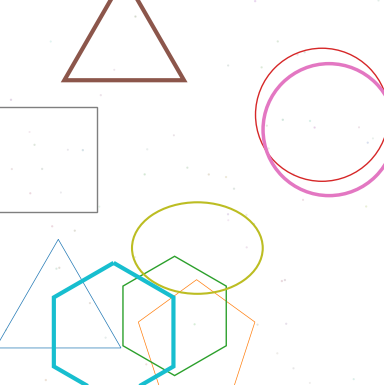[{"shape": "triangle", "thickness": 0.5, "radius": 0.94, "center": [0.151, 0.19]}, {"shape": "pentagon", "thickness": 0.5, "radius": 0.8, "center": [0.511, 0.114]}, {"shape": "hexagon", "thickness": 1, "radius": 0.77, "center": [0.454, 0.179]}, {"shape": "circle", "thickness": 1, "radius": 0.86, "center": [0.836, 0.702]}, {"shape": "triangle", "thickness": 3, "radius": 0.9, "center": [0.322, 0.881]}, {"shape": "circle", "thickness": 2.5, "radius": 0.86, "center": [0.855, 0.663]}, {"shape": "square", "thickness": 1, "radius": 0.68, "center": [0.116, 0.586]}, {"shape": "oval", "thickness": 1.5, "radius": 0.85, "center": [0.513, 0.356]}, {"shape": "hexagon", "thickness": 3, "radius": 0.9, "center": [0.295, 0.138]}]